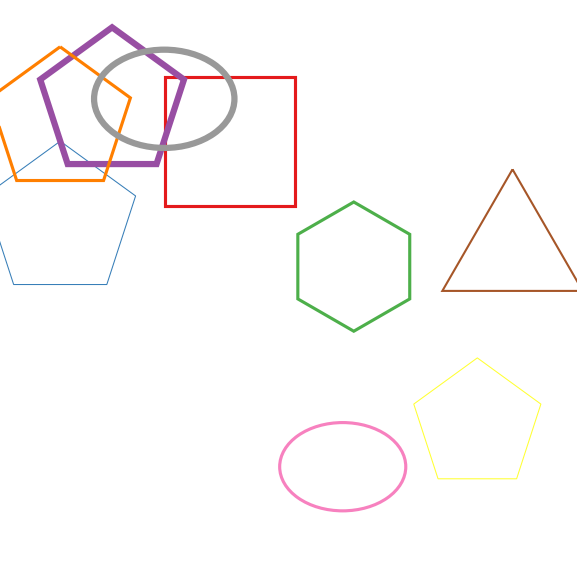[{"shape": "square", "thickness": 1.5, "radius": 0.56, "center": [0.398, 0.754]}, {"shape": "pentagon", "thickness": 0.5, "radius": 0.69, "center": [0.104, 0.617]}, {"shape": "hexagon", "thickness": 1.5, "radius": 0.56, "center": [0.613, 0.537]}, {"shape": "pentagon", "thickness": 3, "radius": 0.65, "center": [0.194, 0.821]}, {"shape": "pentagon", "thickness": 1.5, "radius": 0.64, "center": [0.104, 0.79]}, {"shape": "pentagon", "thickness": 0.5, "radius": 0.58, "center": [0.827, 0.264]}, {"shape": "triangle", "thickness": 1, "radius": 0.7, "center": [0.888, 0.566]}, {"shape": "oval", "thickness": 1.5, "radius": 0.55, "center": [0.593, 0.191]}, {"shape": "oval", "thickness": 3, "radius": 0.61, "center": [0.284, 0.828]}]